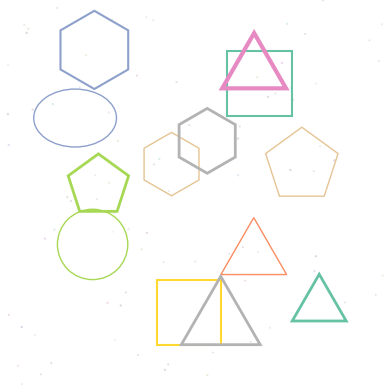[{"shape": "square", "thickness": 1.5, "radius": 0.42, "center": [0.674, 0.783]}, {"shape": "triangle", "thickness": 2, "radius": 0.4, "center": [0.829, 0.207]}, {"shape": "triangle", "thickness": 1, "radius": 0.49, "center": [0.659, 0.336]}, {"shape": "hexagon", "thickness": 1.5, "radius": 0.51, "center": [0.245, 0.87]}, {"shape": "oval", "thickness": 1, "radius": 0.54, "center": [0.195, 0.693]}, {"shape": "triangle", "thickness": 3, "radius": 0.48, "center": [0.66, 0.818]}, {"shape": "pentagon", "thickness": 2, "radius": 0.41, "center": [0.256, 0.518]}, {"shape": "circle", "thickness": 1, "radius": 0.46, "center": [0.241, 0.365]}, {"shape": "square", "thickness": 1.5, "radius": 0.42, "center": [0.491, 0.188]}, {"shape": "hexagon", "thickness": 1, "radius": 0.41, "center": [0.446, 0.574]}, {"shape": "pentagon", "thickness": 1, "radius": 0.49, "center": [0.784, 0.57]}, {"shape": "triangle", "thickness": 2, "radius": 0.59, "center": [0.573, 0.164]}, {"shape": "hexagon", "thickness": 2, "radius": 0.42, "center": [0.538, 0.634]}]